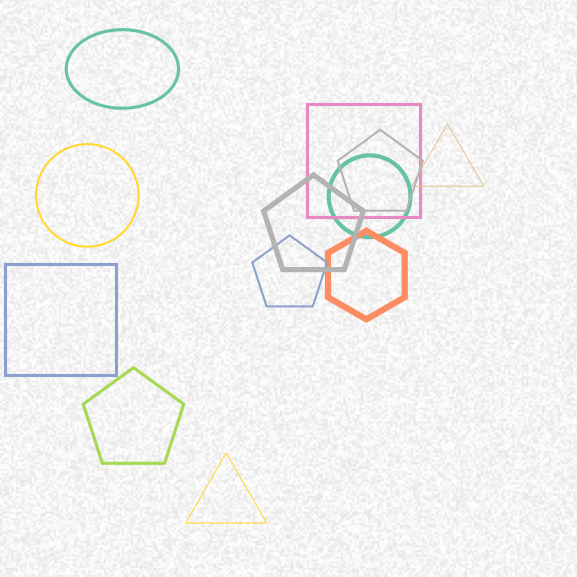[{"shape": "circle", "thickness": 2, "radius": 0.35, "center": [0.64, 0.659]}, {"shape": "oval", "thickness": 1.5, "radius": 0.49, "center": [0.212, 0.88]}, {"shape": "hexagon", "thickness": 3, "radius": 0.38, "center": [0.634, 0.523]}, {"shape": "square", "thickness": 1.5, "radius": 0.48, "center": [0.105, 0.446]}, {"shape": "pentagon", "thickness": 1, "radius": 0.34, "center": [0.502, 0.524]}, {"shape": "square", "thickness": 1.5, "radius": 0.49, "center": [0.63, 0.721]}, {"shape": "pentagon", "thickness": 1.5, "radius": 0.46, "center": [0.231, 0.271]}, {"shape": "circle", "thickness": 1, "radius": 0.44, "center": [0.151, 0.661]}, {"shape": "triangle", "thickness": 0.5, "radius": 0.41, "center": [0.392, 0.134]}, {"shape": "triangle", "thickness": 0.5, "radius": 0.36, "center": [0.775, 0.713]}, {"shape": "pentagon", "thickness": 2.5, "radius": 0.45, "center": [0.543, 0.606]}, {"shape": "pentagon", "thickness": 1, "radius": 0.39, "center": [0.658, 0.697]}]